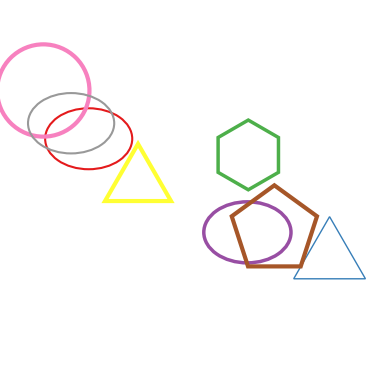[{"shape": "oval", "thickness": 1.5, "radius": 0.57, "center": [0.23, 0.64]}, {"shape": "triangle", "thickness": 1, "radius": 0.54, "center": [0.856, 0.33]}, {"shape": "hexagon", "thickness": 2.5, "radius": 0.45, "center": [0.645, 0.598]}, {"shape": "oval", "thickness": 2.5, "radius": 0.57, "center": [0.643, 0.397]}, {"shape": "triangle", "thickness": 3, "radius": 0.49, "center": [0.358, 0.527]}, {"shape": "pentagon", "thickness": 3, "radius": 0.58, "center": [0.713, 0.402]}, {"shape": "circle", "thickness": 3, "radius": 0.6, "center": [0.113, 0.765]}, {"shape": "oval", "thickness": 1.5, "radius": 0.56, "center": [0.185, 0.68]}]